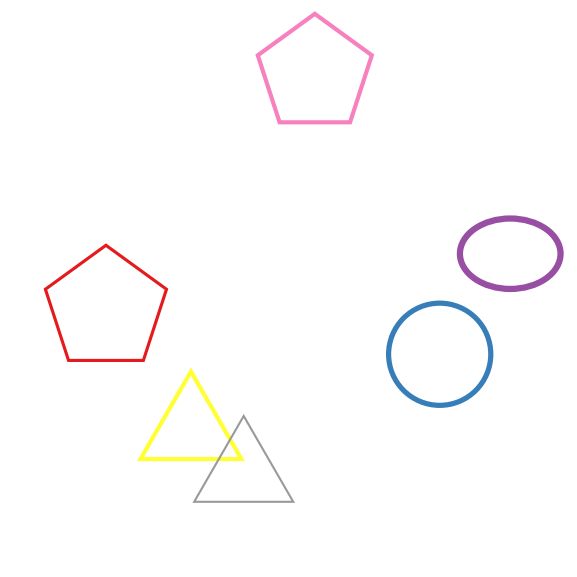[{"shape": "pentagon", "thickness": 1.5, "radius": 0.55, "center": [0.183, 0.464]}, {"shape": "circle", "thickness": 2.5, "radius": 0.44, "center": [0.761, 0.386]}, {"shape": "oval", "thickness": 3, "radius": 0.44, "center": [0.884, 0.56]}, {"shape": "triangle", "thickness": 2, "radius": 0.5, "center": [0.331, 0.255]}, {"shape": "pentagon", "thickness": 2, "radius": 0.52, "center": [0.545, 0.871]}, {"shape": "triangle", "thickness": 1, "radius": 0.5, "center": [0.422, 0.18]}]